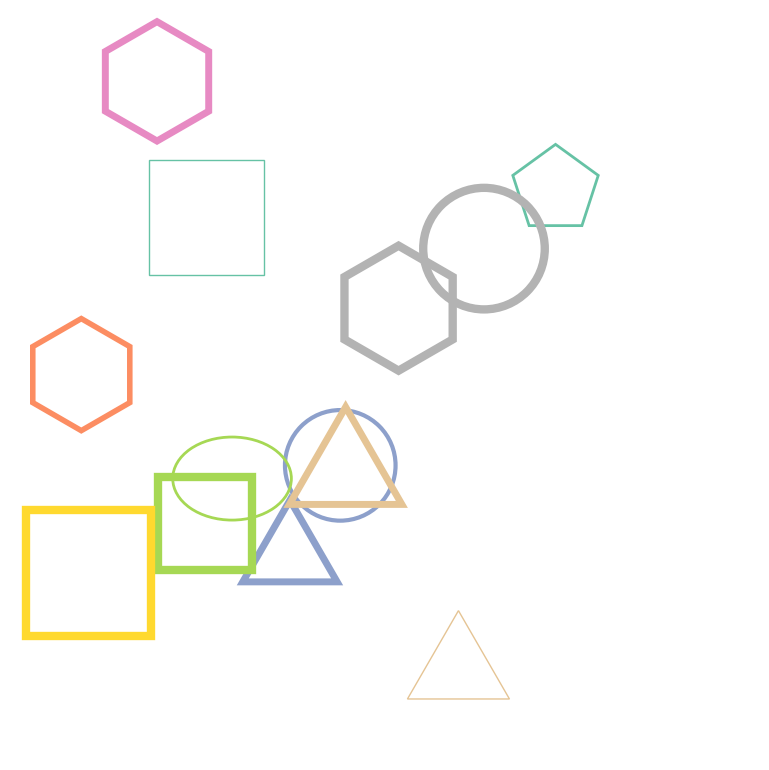[{"shape": "square", "thickness": 0.5, "radius": 0.37, "center": [0.268, 0.718]}, {"shape": "pentagon", "thickness": 1, "radius": 0.29, "center": [0.721, 0.754]}, {"shape": "hexagon", "thickness": 2, "radius": 0.36, "center": [0.106, 0.513]}, {"shape": "triangle", "thickness": 2.5, "radius": 0.35, "center": [0.377, 0.28]}, {"shape": "circle", "thickness": 1.5, "radius": 0.36, "center": [0.442, 0.396]}, {"shape": "hexagon", "thickness": 2.5, "radius": 0.39, "center": [0.204, 0.894]}, {"shape": "square", "thickness": 3, "radius": 0.3, "center": [0.266, 0.321]}, {"shape": "oval", "thickness": 1, "radius": 0.39, "center": [0.301, 0.378]}, {"shape": "square", "thickness": 3, "radius": 0.41, "center": [0.115, 0.256]}, {"shape": "triangle", "thickness": 2.5, "radius": 0.42, "center": [0.449, 0.387]}, {"shape": "triangle", "thickness": 0.5, "radius": 0.38, "center": [0.595, 0.13]}, {"shape": "circle", "thickness": 3, "radius": 0.39, "center": [0.629, 0.677]}, {"shape": "hexagon", "thickness": 3, "radius": 0.41, "center": [0.518, 0.6]}]